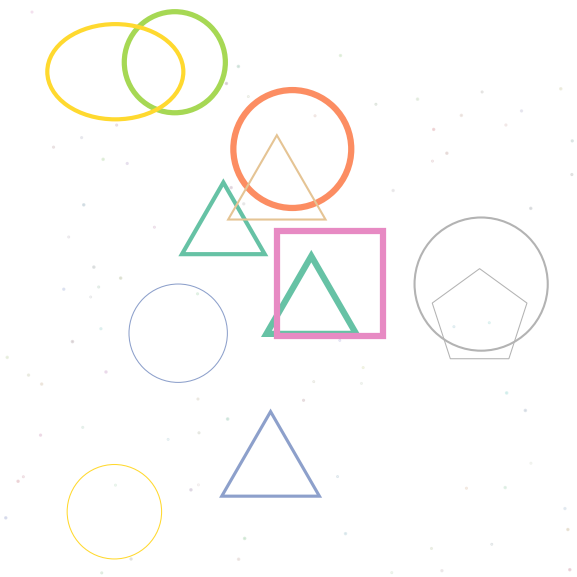[{"shape": "triangle", "thickness": 3, "radius": 0.45, "center": [0.539, 0.466]}, {"shape": "triangle", "thickness": 2, "radius": 0.41, "center": [0.387, 0.6]}, {"shape": "circle", "thickness": 3, "radius": 0.51, "center": [0.506, 0.741]}, {"shape": "triangle", "thickness": 1.5, "radius": 0.49, "center": [0.469, 0.189]}, {"shape": "circle", "thickness": 0.5, "radius": 0.43, "center": [0.309, 0.422]}, {"shape": "square", "thickness": 3, "radius": 0.46, "center": [0.572, 0.508]}, {"shape": "circle", "thickness": 2.5, "radius": 0.44, "center": [0.303, 0.891]}, {"shape": "circle", "thickness": 0.5, "radius": 0.41, "center": [0.198, 0.113]}, {"shape": "oval", "thickness": 2, "radius": 0.59, "center": [0.2, 0.875]}, {"shape": "triangle", "thickness": 1, "radius": 0.49, "center": [0.479, 0.668]}, {"shape": "pentagon", "thickness": 0.5, "radius": 0.43, "center": [0.83, 0.448]}, {"shape": "circle", "thickness": 1, "radius": 0.58, "center": [0.833, 0.507]}]